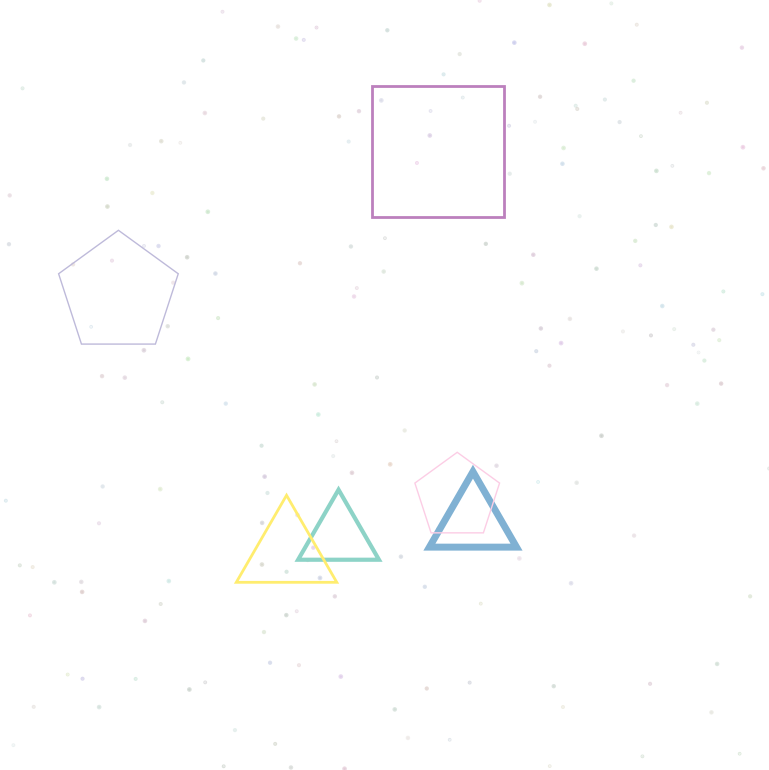[{"shape": "triangle", "thickness": 1.5, "radius": 0.3, "center": [0.44, 0.303]}, {"shape": "pentagon", "thickness": 0.5, "radius": 0.41, "center": [0.154, 0.619]}, {"shape": "triangle", "thickness": 2.5, "radius": 0.33, "center": [0.614, 0.322]}, {"shape": "pentagon", "thickness": 0.5, "radius": 0.29, "center": [0.594, 0.355]}, {"shape": "square", "thickness": 1, "radius": 0.43, "center": [0.569, 0.803]}, {"shape": "triangle", "thickness": 1, "radius": 0.38, "center": [0.372, 0.281]}]